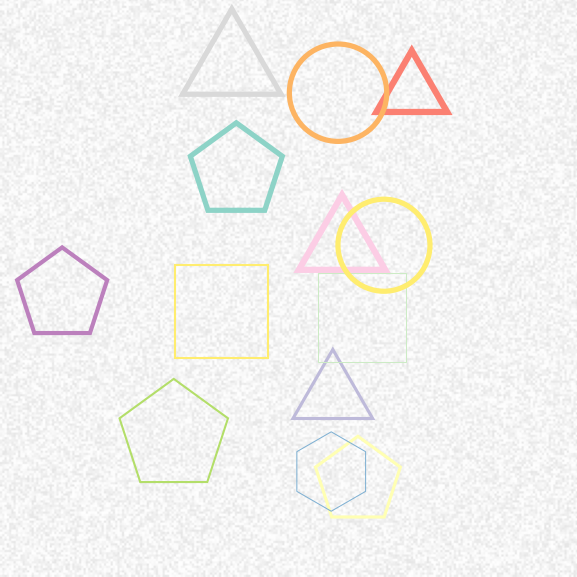[{"shape": "pentagon", "thickness": 2.5, "radius": 0.42, "center": [0.409, 0.703]}, {"shape": "pentagon", "thickness": 1.5, "radius": 0.39, "center": [0.62, 0.166]}, {"shape": "triangle", "thickness": 1.5, "radius": 0.4, "center": [0.576, 0.314]}, {"shape": "triangle", "thickness": 3, "radius": 0.35, "center": [0.713, 0.841]}, {"shape": "hexagon", "thickness": 0.5, "radius": 0.34, "center": [0.574, 0.183]}, {"shape": "circle", "thickness": 2.5, "radius": 0.42, "center": [0.585, 0.839]}, {"shape": "pentagon", "thickness": 1, "radius": 0.49, "center": [0.301, 0.244]}, {"shape": "triangle", "thickness": 3, "radius": 0.43, "center": [0.592, 0.575]}, {"shape": "triangle", "thickness": 2.5, "radius": 0.49, "center": [0.401, 0.885]}, {"shape": "pentagon", "thickness": 2, "radius": 0.41, "center": [0.108, 0.489]}, {"shape": "square", "thickness": 0.5, "radius": 0.38, "center": [0.627, 0.449]}, {"shape": "circle", "thickness": 2.5, "radius": 0.4, "center": [0.665, 0.575]}, {"shape": "square", "thickness": 1, "radius": 0.4, "center": [0.383, 0.459]}]